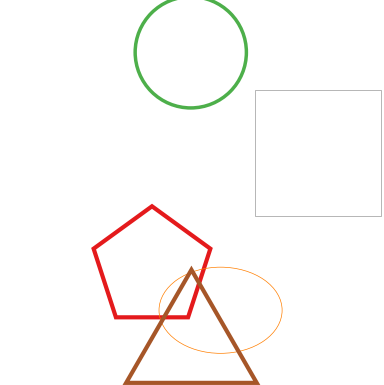[{"shape": "pentagon", "thickness": 3, "radius": 0.8, "center": [0.395, 0.305]}, {"shape": "circle", "thickness": 2.5, "radius": 0.72, "center": [0.496, 0.864]}, {"shape": "oval", "thickness": 0.5, "radius": 0.8, "center": [0.573, 0.194]}, {"shape": "triangle", "thickness": 3, "radius": 0.98, "center": [0.497, 0.103]}, {"shape": "square", "thickness": 0.5, "radius": 0.82, "center": [0.827, 0.602]}]